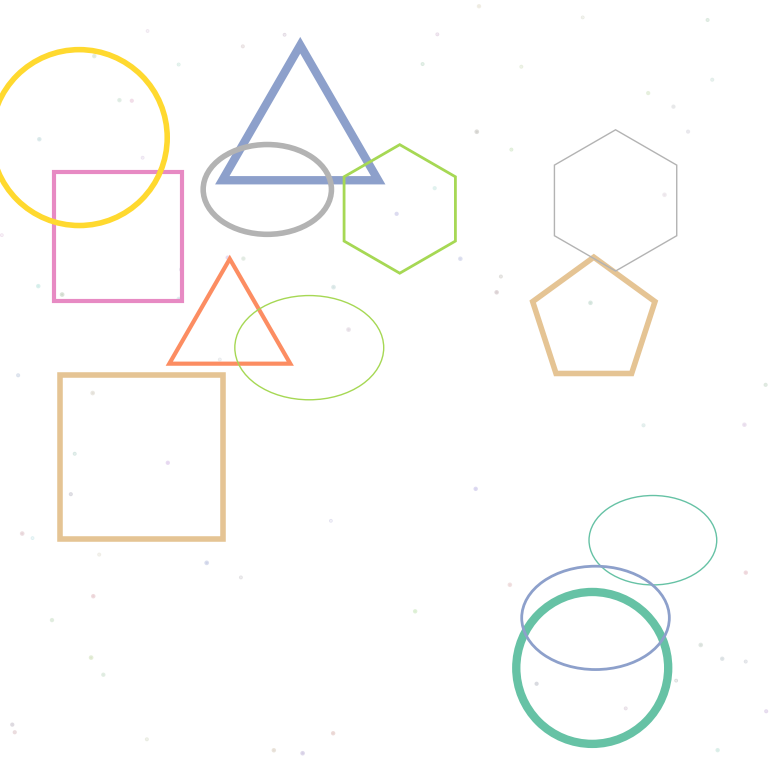[{"shape": "circle", "thickness": 3, "radius": 0.49, "center": [0.769, 0.133]}, {"shape": "oval", "thickness": 0.5, "radius": 0.41, "center": [0.848, 0.298]}, {"shape": "triangle", "thickness": 1.5, "radius": 0.45, "center": [0.298, 0.573]}, {"shape": "triangle", "thickness": 3, "radius": 0.58, "center": [0.39, 0.824]}, {"shape": "oval", "thickness": 1, "radius": 0.48, "center": [0.773, 0.198]}, {"shape": "square", "thickness": 1.5, "radius": 0.42, "center": [0.153, 0.693]}, {"shape": "oval", "thickness": 0.5, "radius": 0.48, "center": [0.402, 0.548]}, {"shape": "hexagon", "thickness": 1, "radius": 0.42, "center": [0.519, 0.729]}, {"shape": "circle", "thickness": 2, "radius": 0.57, "center": [0.103, 0.821]}, {"shape": "pentagon", "thickness": 2, "radius": 0.42, "center": [0.771, 0.583]}, {"shape": "square", "thickness": 2, "radius": 0.53, "center": [0.184, 0.407]}, {"shape": "oval", "thickness": 2, "radius": 0.42, "center": [0.347, 0.754]}, {"shape": "hexagon", "thickness": 0.5, "radius": 0.46, "center": [0.799, 0.74]}]